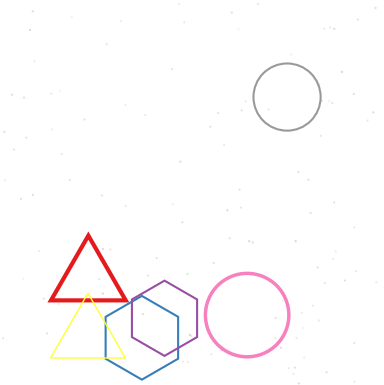[{"shape": "triangle", "thickness": 3, "radius": 0.56, "center": [0.23, 0.276]}, {"shape": "hexagon", "thickness": 1.5, "radius": 0.54, "center": [0.369, 0.123]}, {"shape": "hexagon", "thickness": 1.5, "radius": 0.49, "center": [0.427, 0.173]}, {"shape": "triangle", "thickness": 1, "radius": 0.56, "center": [0.228, 0.126]}, {"shape": "circle", "thickness": 2.5, "radius": 0.54, "center": [0.642, 0.182]}, {"shape": "circle", "thickness": 1.5, "radius": 0.44, "center": [0.746, 0.748]}]